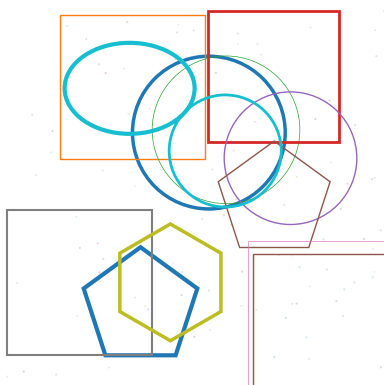[{"shape": "circle", "thickness": 2.5, "radius": 0.99, "center": [0.542, 0.656]}, {"shape": "pentagon", "thickness": 3, "radius": 0.78, "center": [0.365, 0.203]}, {"shape": "square", "thickness": 1, "radius": 0.94, "center": [0.344, 0.774]}, {"shape": "circle", "thickness": 0.5, "radius": 0.96, "center": [0.587, 0.663]}, {"shape": "square", "thickness": 2, "radius": 0.85, "center": [0.71, 0.801]}, {"shape": "circle", "thickness": 1, "radius": 0.86, "center": [0.755, 0.589]}, {"shape": "square", "thickness": 1, "radius": 0.86, "center": [0.831, 0.168]}, {"shape": "pentagon", "thickness": 1, "radius": 0.76, "center": [0.712, 0.481]}, {"shape": "square", "thickness": 0.5, "radius": 0.98, "center": [0.841, 0.177]}, {"shape": "square", "thickness": 1.5, "radius": 0.95, "center": [0.207, 0.266]}, {"shape": "hexagon", "thickness": 2.5, "radius": 0.76, "center": [0.443, 0.267]}, {"shape": "oval", "thickness": 3, "radius": 0.84, "center": [0.337, 0.771]}, {"shape": "circle", "thickness": 2, "radius": 0.73, "center": [0.585, 0.608]}]